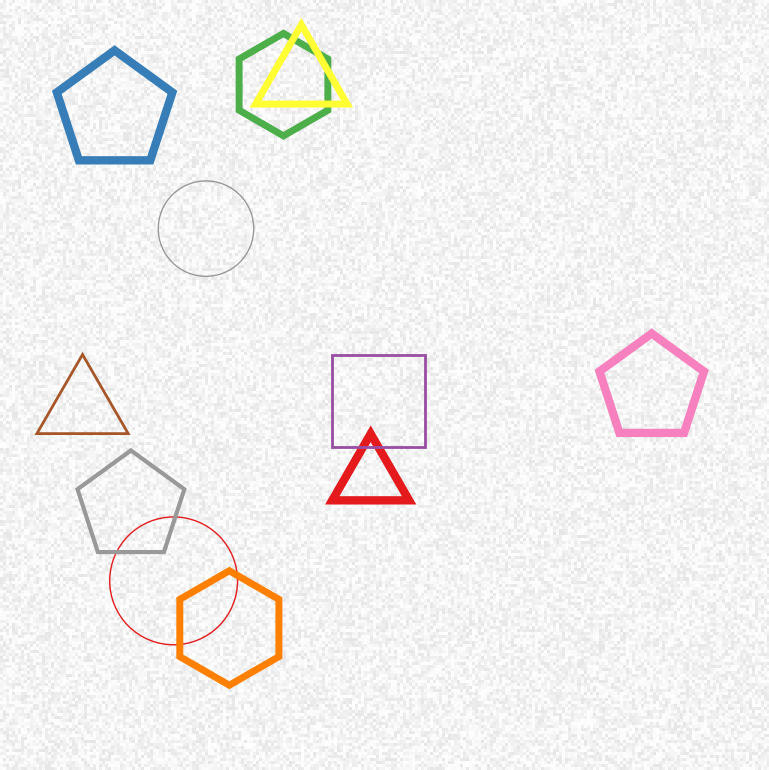[{"shape": "triangle", "thickness": 3, "radius": 0.29, "center": [0.481, 0.379]}, {"shape": "circle", "thickness": 0.5, "radius": 0.42, "center": [0.225, 0.246]}, {"shape": "pentagon", "thickness": 3, "radius": 0.39, "center": [0.149, 0.856]}, {"shape": "hexagon", "thickness": 2.5, "radius": 0.33, "center": [0.368, 0.89]}, {"shape": "square", "thickness": 1, "radius": 0.3, "center": [0.492, 0.479]}, {"shape": "hexagon", "thickness": 2.5, "radius": 0.37, "center": [0.298, 0.184]}, {"shape": "triangle", "thickness": 2.5, "radius": 0.34, "center": [0.391, 0.899]}, {"shape": "triangle", "thickness": 1, "radius": 0.34, "center": [0.107, 0.471]}, {"shape": "pentagon", "thickness": 3, "radius": 0.36, "center": [0.846, 0.496]}, {"shape": "pentagon", "thickness": 1.5, "radius": 0.36, "center": [0.17, 0.342]}, {"shape": "circle", "thickness": 0.5, "radius": 0.31, "center": [0.268, 0.703]}]